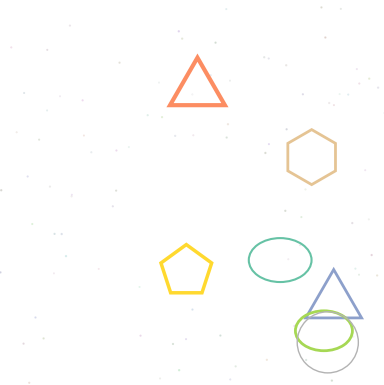[{"shape": "oval", "thickness": 1.5, "radius": 0.41, "center": [0.728, 0.324]}, {"shape": "triangle", "thickness": 3, "radius": 0.41, "center": [0.513, 0.768]}, {"shape": "triangle", "thickness": 2, "radius": 0.42, "center": [0.867, 0.216]}, {"shape": "oval", "thickness": 2, "radius": 0.37, "center": [0.841, 0.141]}, {"shape": "pentagon", "thickness": 2.5, "radius": 0.35, "center": [0.484, 0.296]}, {"shape": "hexagon", "thickness": 2, "radius": 0.36, "center": [0.81, 0.592]}, {"shape": "circle", "thickness": 1, "radius": 0.4, "center": [0.851, 0.111]}]